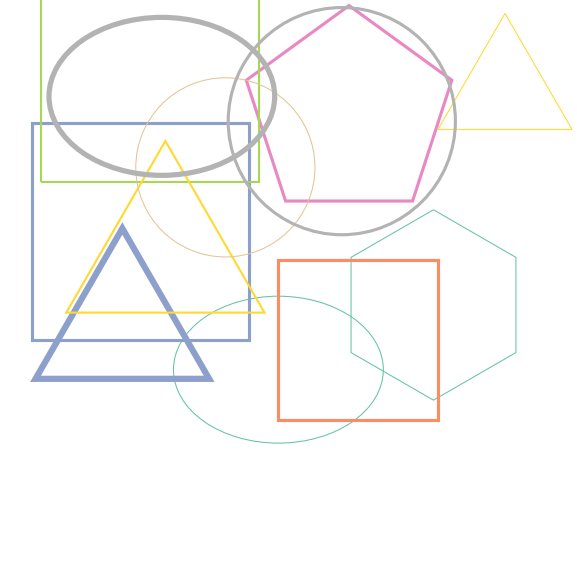[{"shape": "hexagon", "thickness": 0.5, "radius": 0.82, "center": [0.751, 0.471]}, {"shape": "oval", "thickness": 0.5, "radius": 0.91, "center": [0.482, 0.359]}, {"shape": "square", "thickness": 1.5, "radius": 0.69, "center": [0.62, 0.411]}, {"shape": "square", "thickness": 1.5, "radius": 0.94, "center": [0.243, 0.598]}, {"shape": "triangle", "thickness": 3, "radius": 0.87, "center": [0.212, 0.43]}, {"shape": "pentagon", "thickness": 1.5, "radius": 0.94, "center": [0.604, 0.802]}, {"shape": "square", "thickness": 1, "radius": 0.94, "center": [0.26, 0.872]}, {"shape": "triangle", "thickness": 0.5, "radius": 0.67, "center": [0.874, 0.842]}, {"shape": "triangle", "thickness": 1, "radius": 0.99, "center": [0.286, 0.557]}, {"shape": "circle", "thickness": 0.5, "radius": 0.78, "center": [0.39, 0.709]}, {"shape": "oval", "thickness": 2.5, "radius": 0.98, "center": [0.28, 0.832]}, {"shape": "circle", "thickness": 1.5, "radius": 0.98, "center": [0.592, 0.789]}]